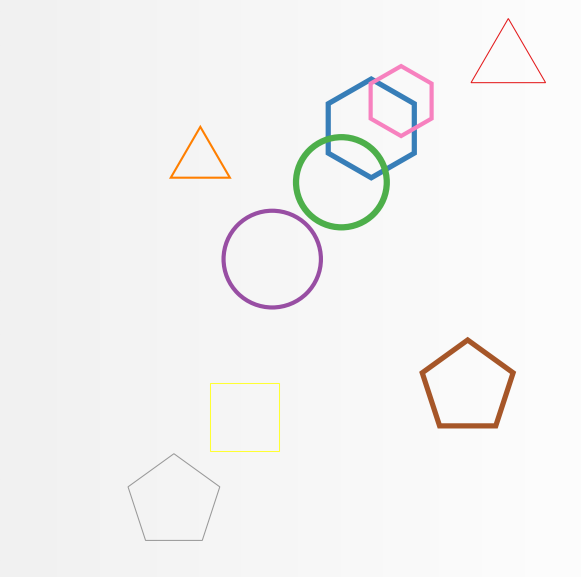[{"shape": "triangle", "thickness": 0.5, "radius": 0.37, "center": [0.875, 0.893]}, {"shape": "hexagon", "thickness": 2.5, "radius": 0.43, "center": [0.639, 0.777]}, {"shape": "circle", "thickness": 3, "radius": 0.39, "center": [0.587, 0.684]}, {"shape": "circle", "thickness": 2, "radius": 0.42, "center": [0.468, 0.55]}, {"shape": "triangle", "thickness": 1, "radius": 0.29, "center": [0.345, 0.721]}, {"shape": "square", "thickness": 0.5, "radius": 0.3, "center": [0.42, 0.277]}, {"shape": "pentagon", "thickness": 2.5, "radius": 0.41, "center": [0.805, 0.328]}, {"shape": "hexagon", "thickness": 2, "radius": 0.3, "center": [0.69, 0.824]}, {"shape": "pentagon", "thickness": 0.5, "radius": 0.41, "center": [0.299, 0.13]}]